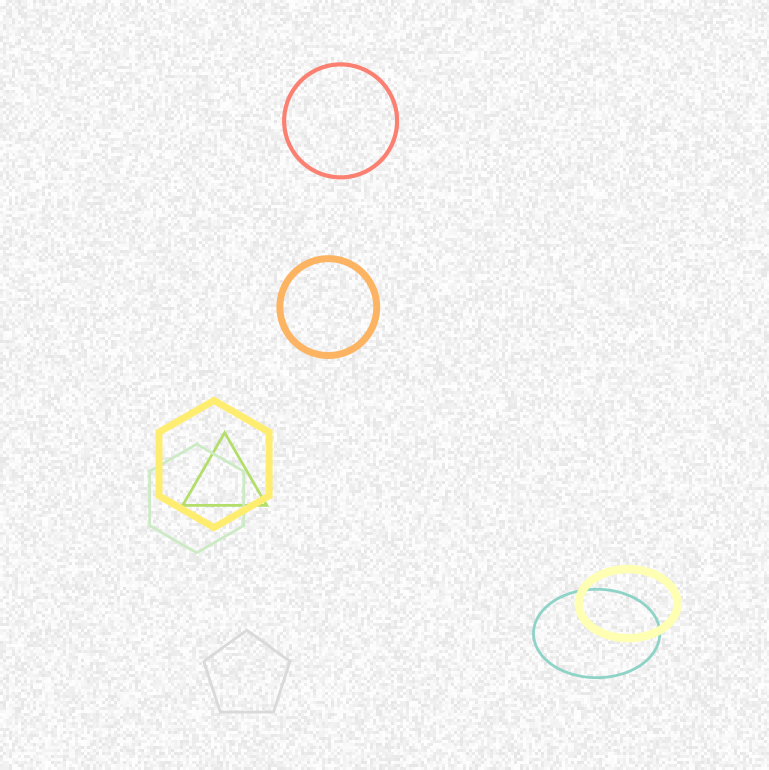[{"shape": "oval", "thickness": 1, "radius": 0.41, "center": [0.775, 0.177]}, {"shape": "oval", "thickness": 3, "radius": 0.32, "center": [0.816, 0.216]}, {"shape": "circle", "thickness": 1.5, "radius": 0.37, "center": [0.442, 0.843]}, {"shape": "circle", "thickness": 2.5, "radius": 0.31, "center": [0.426, 0.601]}, {"shape": "triangle", "thickness": 1, "radius": 0.31, "center": [0.292, 0.375]}, {"shape": "pentagon", "thickness": 1, "radius": 0.29, "center": [0.321, 0.123]}, {"shape": "hexagon", "thickness": 1, "radius": 0.35, "center": [0.255, 0.353]}, {"shape": "hexagon", "thickness": 2.5, "radius": 0.41, "center": [0.278, 0.397]}]